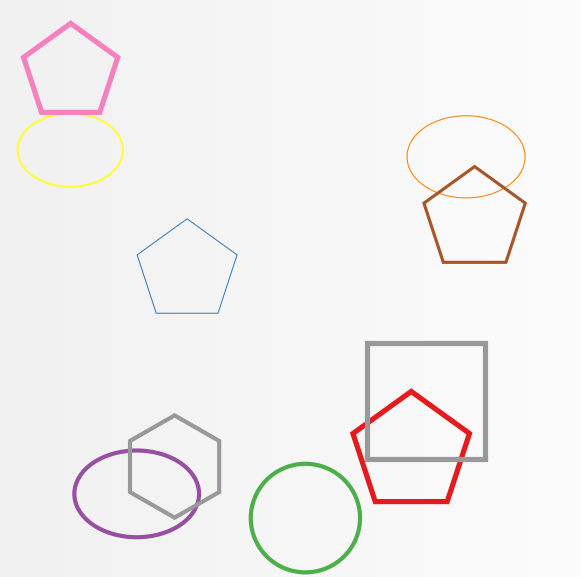[{"shape": "pentagon", "thickness": 2.5, "radius": 0.53, "center": [0.707, 0.216]}, {"shape": "pentagon", "thickness": 0.5, "radius": 0.45, "center": [0.322, 0.53]}, {"shape": "circle", "thickness": 2, "radius": 0.47, "center": [0.525, 0.102]}, {"shape": "oval", "thickness": 2, "radius": 0.54, "center": [0.235, 0.144]}, {"shape": "oval", "thickness": 0.5, "radius": 0.51, "center": [0.802, 0.728]}, {"shape": "oval", "thickness": 1, "radius": 0.45, "center": [0.121, 0.739]}, {"shape": "pentagon", "thickness": 1.5, "radius": 0.46, "center": [0.817, 0.619]}, {"shape": "pentagon", "thickness": 2.5, "radius": 0.43, "center": [0.122, 0.873]}, {"shape": "hexagon", "thickness": 2, "radius": 0.44, "center": [0.3, 0.191]}, {"shape": "square", "thickness": 2.5, "radius": 0.51, "center": [0.733, 0.305]}]